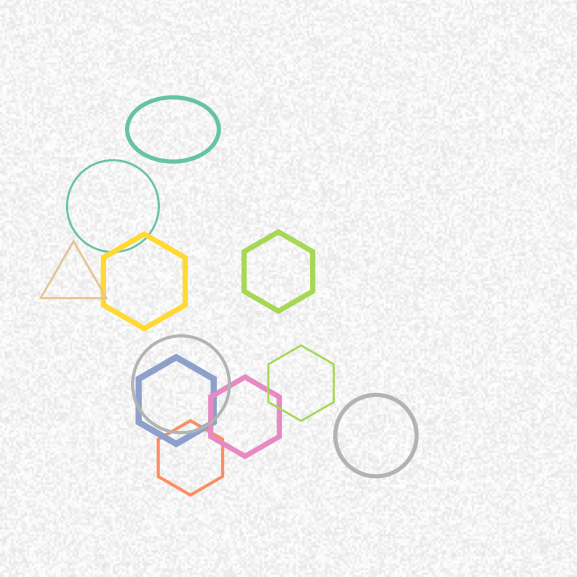[{"shape": "oval", "thickness": 2, "radius": 0.4, "center": [0.3, 0.775]}, {"shape": "circle", "thickness": 1, "radius": 0.4, "center": [0.196, 0.642]}, {"shape": "hexagon", "thickness": 1.5, "radius": 0.32, "center": [0.33, 0.206]}, {"shape": "hexagon", "thickness": 3, "radius": 0.38, "center": [0.305, 0.306]}, {"shape": "hexagon", "thickness": 2.5, "radius": 0.34, "center": [0.424, 0.278]}, {"shape": "hexagon", "thickness": 1, "radius": 0.33, "center": [0.521, 0.336]}, {"shape": "hexagon", "thickness": 2.5, "radius": 0.34, "center": [0.482, 0.529]}, {"shape": "hexagon", "thickness": 2.5, "radius": 0.41, "center": [0.25, 0.512]}, {"shape": "triangle", "thickness": 1, "radius": 0.33, "center": [0.127, 0.516]}, {"shape": "circle", "thickness": 2, "radius": 0.35, "center": [0.651, 0.245]}, {"shape": "circle", "thickness": 1.5, "radius": 0.42, "center": [0.314, 0.334]}]